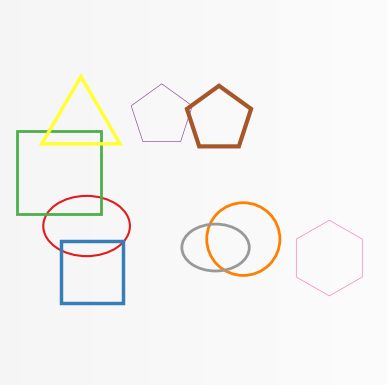[{"shape": "oval", "thickness": 1.5, "radius": 0.56, "center": [0.223, 0.413]}, {"shape": "square", "thickness": 2.5, "radius": 0.4, "center": [0.238, 0.294]}, {"shape": "square", "thickness": 2, "radius": 0.54, "center": [0.151, 0.552]}, {"shape": "pentagon", "thickness": 0.5, "radius": 0.41, "center": [0.417, 0.699]}, {"shape": "circle", "thickness": 2, "radius": 0.47, "center": [0.628, 0.379]}, {"shape": "triangle", "thickness": 2.5, "radius": 0.58, "center": [0.209, 0.685]}, {"shape": "pentagon", "thickness": 3, "radius": 0.44, "center": [0.565, 0.69]}, {"shape": "hexagon", "thickness": 0.5, "radius": 0.49, "center": [0.85, 0.33]}, {"shape": "oval", "thickness": 2, "radius": 0.44, "center": [0.556, 0.357]}]